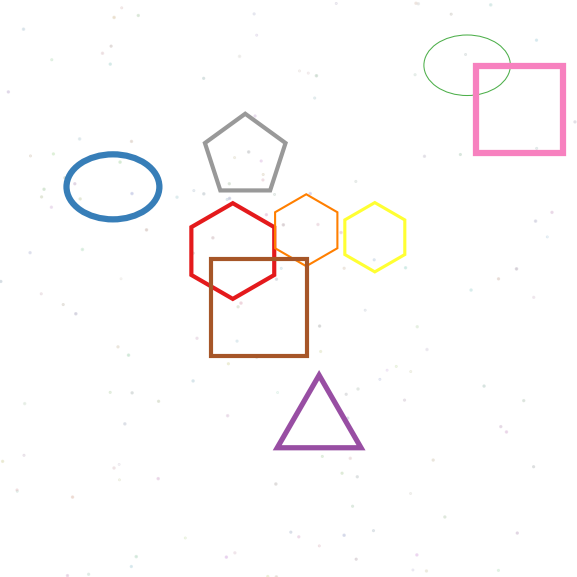[{"shape": "hexagon", "thickness": 2, "radius": 0.41, "center": [0.403, 0.564]}, {"shape": "oval", "thickness": 3, "radius": 0.4, "center": [0.196, 0.676]}, {"shape": "oval", "thickness": 0.5, "radius": 0.37, "center": [0.809, 0.886]}, {"shape": "triangle", "thickness": 2.5, "radius": 0.42, "center": [0.553, 0.266]}, {"shape": "hexagon", "thickness": 1, "radius": 0.31, "center": [0.53, 0.6]}, {"shape": "hexagon", "thickness": 1.5, "radius": 0.3, "center": [0.649, 0.588]}, {"shape": "square", "thickness": 2, "radius": 0.42, "center": [0.448, 0.467]}, {"shape": "square", "thickness": 3, "radius": 0.38, "center": [0.899, 0.81]}, {"shape": "pentagon", "thickness": 2, "radius": 0.37, "center": [0.425, 0.729]}]